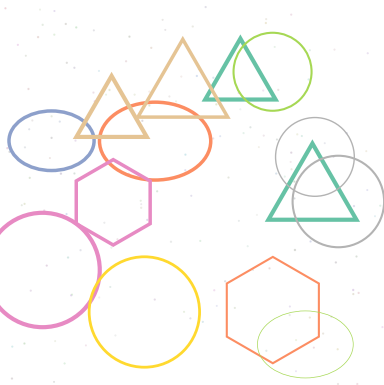[{"shape": "triangle", "thickness": 3, "radius": 0.66, "center": [0.811, 0.495]}, {"shape": "triangle", "thickness": 3, "radius": 0.53, "center": [0.624, 0.794]}, {"shape": "hexagon", "thickness": 1.5, "radius": 0.69, "center": [0.709, 0.195]}, {"shape": "oval", "thickness": 2.5, "radius": 0.72, "center": [0.403, 0.633]}, {"shape": "oval", "thickness": 2.5, "radius": 0.55, "center": [0.134, 0.634]}, {"shape": "hexagon", "thickness": 2.5, "radius": 0.55, "center": [0.294, 0.474]}, {"shape": "circle", "thickness": 3, "radius": 0.74, "center": [0.111, 0.299]}, {"shape": "oval", "thickness": 0.5, "radius": 0.62, "center": [0.793, 0.105]}, {"shape": "circle", "thickness": 1.5, "radius": 0.51, "center": [0.708, 0.814]}, {"shape": "circle", "thickness": 2, "radius": 0.72, "center": [0.375, 0.19]}, {"shape": "triangle", "thickness": 3, "radius": 0.53, "center": [0.29, 0.697]}, {"shape": "triangle", "thickness": 2.5, "radius": 0.67, "center": [0.475, 0.763]}, {"shape": "circle", "thickness": 1.5, "radius": 0.59, "center": [0.879, 0.477]}, {"shape": "circle", "thickness": 1, "radius": 0.51, "center": [0.818, 0.592]}]